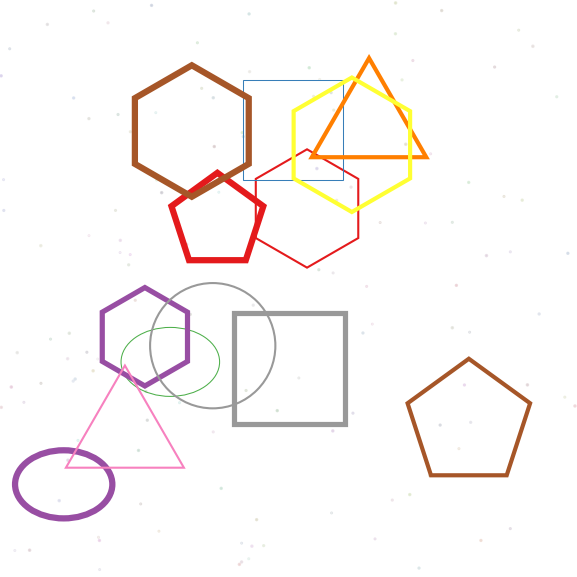[{"shape": "hexagon", "thickness": 1, "radius": 0.51, "center": [0.532, 0.638]}, {"shape": "pentagon", "thickness": 3, "radius": 0.42, "center": [0.376, 0.616]}, {"shape": "square", "thickness": 0.5, "radius": 0.44, "center": [0.507, 0.774]}, {"shape": "oval", "thickness": 0.5, "radius": 0.43, "center": [0.295, 0.372]}, {"shape": "oval", "thickness": 3, "radius": 0.42, "center": [0.11, 0.16]}, {"shape": "hexagon", "thickness": 2.5, "radius": 0.43, "center": [0.251, 0.416]}, {"shape": "triangle", "thickness": 2, "radius": 0.57, "center": [0.639, 0.784]}, {"shape": "hexagon", "thickness": 2, "radius": 0.58, "center": [0.609, 0.748]}, {"shape": "hexagon", "thickness": 3, "radius": 0.57, "center": [0.332, 0.772]}, {"shape": "pentagon", "thickness": 2, "radius": 0.56, "center": [0.812, 0.266]}, {"shape": "triangle", "thickness": 1, "radius": 0.59, "center": [0.216, 0.248]}, {"shape": "square", "thickness": 2.5, "radius": 0.48, "center": [0.501, 0.361]}, {"shape": "circle", "thickness": 1, "radius": 0.54, "center": [0.368, 0.401]}]